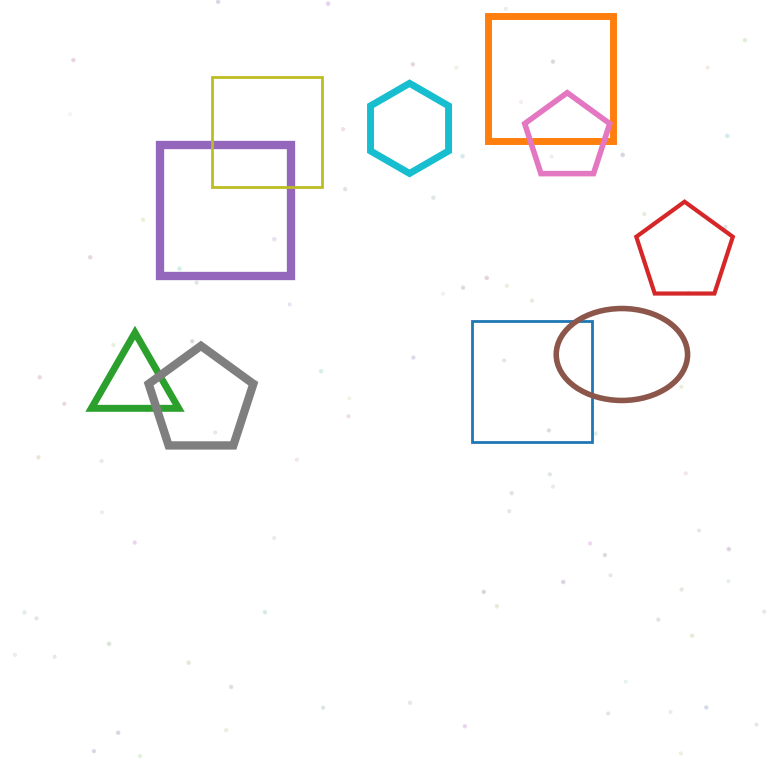[{"shape": "square", "thickness": 1, "radius": 0.39, "center": [0.691, 0.505]}, {"shape": "square", "thickness": 2.5, "radius": 0.41, "center": [0.715, 0.898]}, {"shape": "triangle", "thickness": 2.5, "radius": 0.33, "center": [0.175, 0.502]}, {"shape": "pentagon", "thickness": 1.5, "radius": 0.33, "center": [0.889, 0.672]}, {"shape": "square", "thickness": 3, "radius": 0.43, "center": [0.293, 0.727]}, {"shape": "oval", "thickness": 2, "radius": 0.43, "center": [0.808, 0.54]}, {"shape": "pentagon", "thickness": 2, "radius": 0.29, "center": [0.737, 0.822]}, {"shape": "pentagon", "thickness": 3, "radius": 0.36, "center": [0.261, 0.479]}, {"shape": "square", "thickness": 1, "radius": 0.36, "center": [0.347, 0.828]}, {"shape": "hexagon", "thickness": 2.5, "radius": 0.29, "center": [0.532, 0.833]}]